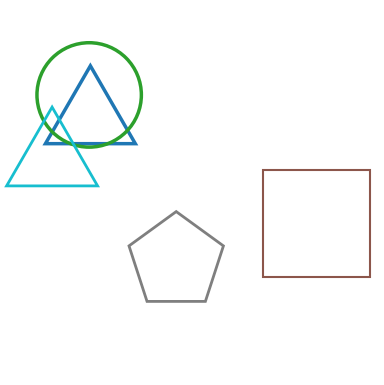[{"shape": "triangle", "thickness": 2.5, "radius": 0.67, "center": [0.235, 0.694]}, {"shape": "circle", "thickness": 2.5, "radius": 0.68, "center": [0.232, 0.753]}, {"shape": "square", "thickness": 1.5, "radius": 0.69, "center": [0.822, 0.419]}, {"shape": "pentagon", "thickness": 2, "radius": 0.64, "center": [0.458, 0.321]}, {"shape": "triangle", "thickness": 2, "radius": 0.68, "center": [0.135, 0.585]}]